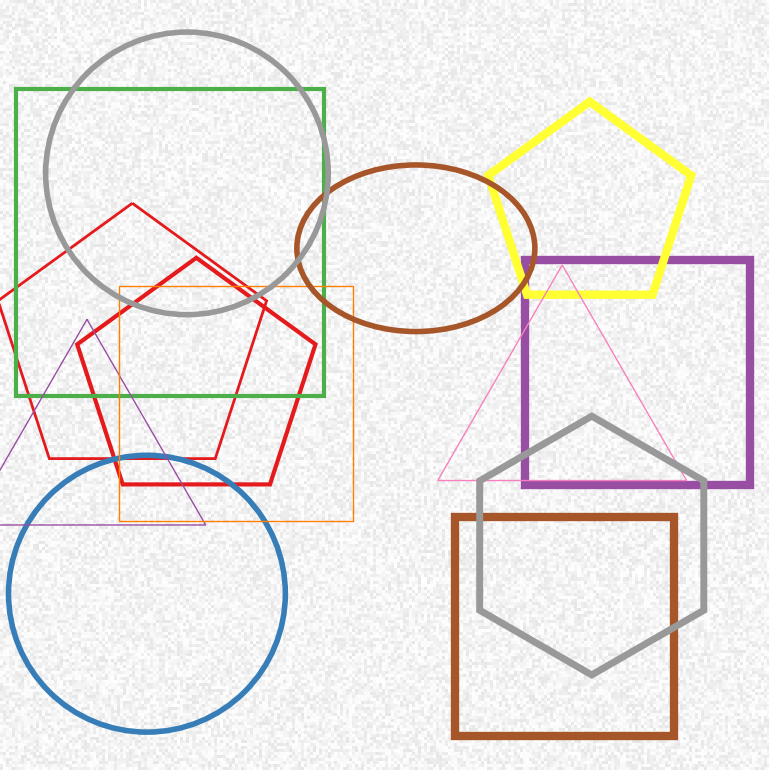[{"shape": "pentagon", "thickness": 1, "radius": 0.92, "center": [0.172, 0.553]}, {"shape": "pentagon", "thickness": 1.5, "radius": 0.81, "center": [0.255, 0.503]}, {"shape": "circle", "thickness": 2, "radius": 0.9, "center": [0.191, 0.229]}, {"shape": "square", "thickness": 1.5, "radius": 1.0, "center": [0.221, 0.685]}, {"shape": "triangle", "thickness": 0.5, "radius": 0.89, "center": [0.113, 0.407]}, {"shape": "square", "thickness": 3, "radius": 0.73, "center": [0.828, 0.516]}, {"shape": "square", "thickness": 0.5, "radius": 0.76, "center": [0.306, 0.476]}, {"shape": "pentagon", "thickness": 3, "radius": 0.69, "center": [0.766, 0.729]}, {"shape": "oval", "thickness": 2, "radius": 0.77, "center": [0.54, 0.678]}, {"shape": "square", "thickness": 3, "radius": 0.71, "center": [0.733, 0.186]}, {"shape": "triangle", "thickness": 0.5, "radius": 0.93, "center": [0.73, 0.469]}, {"shape": "hexagon", "thickness": 2.5, "radius": 0.84, "center": [0.769, 0.291]}, {"shape": "circle", "thickness": 2, "radius": 0.92, "center": [0.243, 0.775]}]